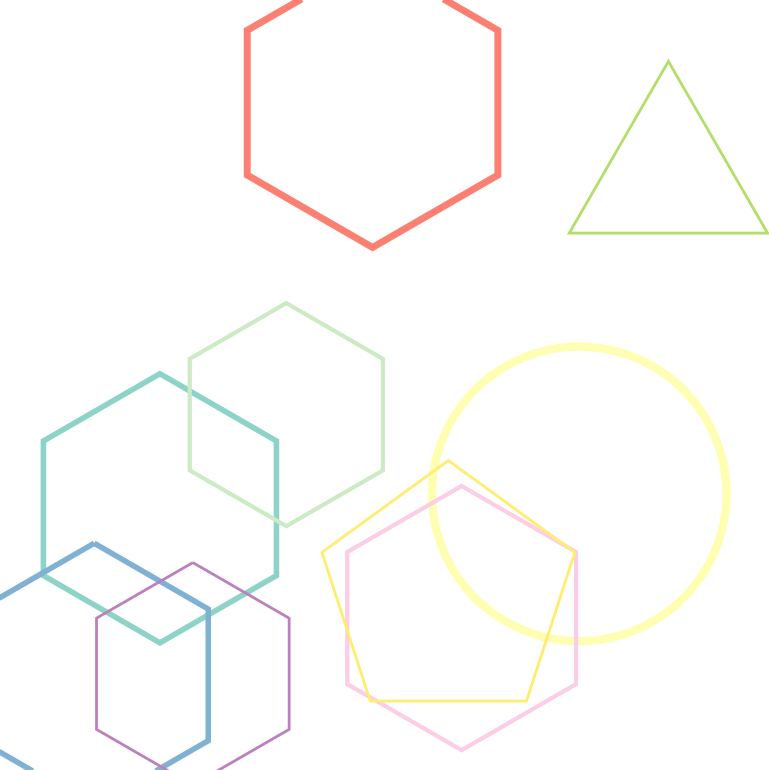[{"shape": "hexagon", "thickness": 2, "radius": 0.87, "center": [0.208, 0.34]}, {"shape": "circle", "thickness": 3, "radius": 0.96, "center": [0.752, 0.359]}, {"shape": "hexagon", "thickness": 2.5, "radius": 0.94, "center": [0.484, 0.867]}, {"shape": "hexagon", "thickness": 2, "radius": 0.85, "center": [0.122, 0.124]}, {"shape": "triangle", "thickness": 1, "radius": 0.74, "center": [0.868, 0.772]}, {"shape": "hexagon", "thickness": 1.5, "radius": 0.86, "center": [0.6, 0.197]}, {"shape": "hexagon", "thickness": 1, "radius": 0.72, "center": [0.25, 0.125]}, {"shape": "hexagon", "thickness": 1.5, "radius": 0.72, "center": [0.372, 0.462]}, {"shape": "pentagon", "thickness": 1, "radius": 0.86, "center": [0.582, 0.229]}]